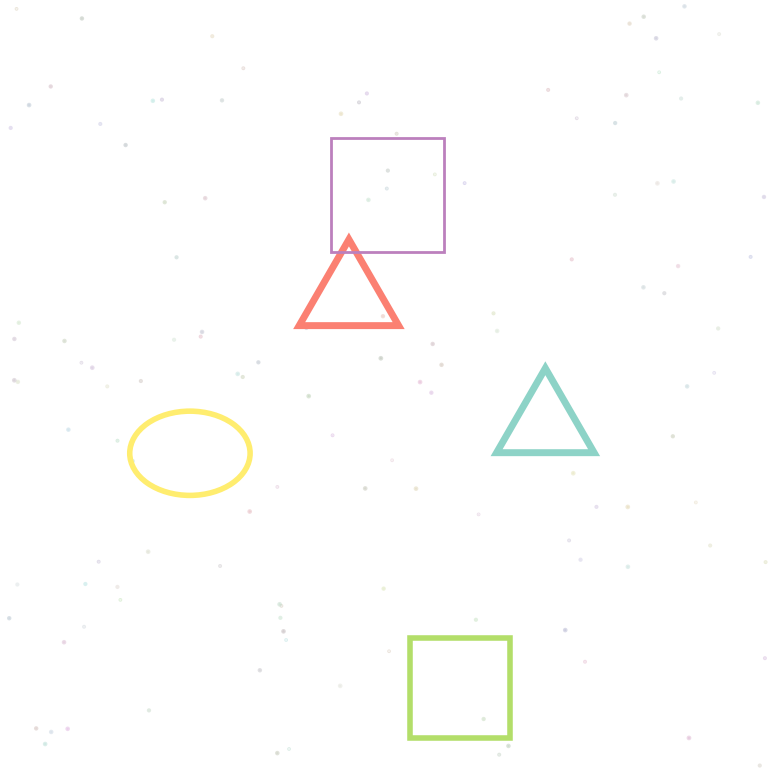[{"shape": "triangle", "thickness": 2.5, "radius": 0.37, "center": [0.708, 0.449]}, {"shape": "triangle", "thickness": 2.5, "radius": 0.37, "center": [0.453, 0.614]}, {"shape": "square", "thickness": 2, "radius": 0.33, "center": [0.597, 0.107]}, {"shape": "square", "thickness": 1, "radius": 0.37, "center": [0.503, 0.747]}, {"shape": "oval", "thickness": 2, "radius": 0.39, "center": [0.247, 0.411]}]